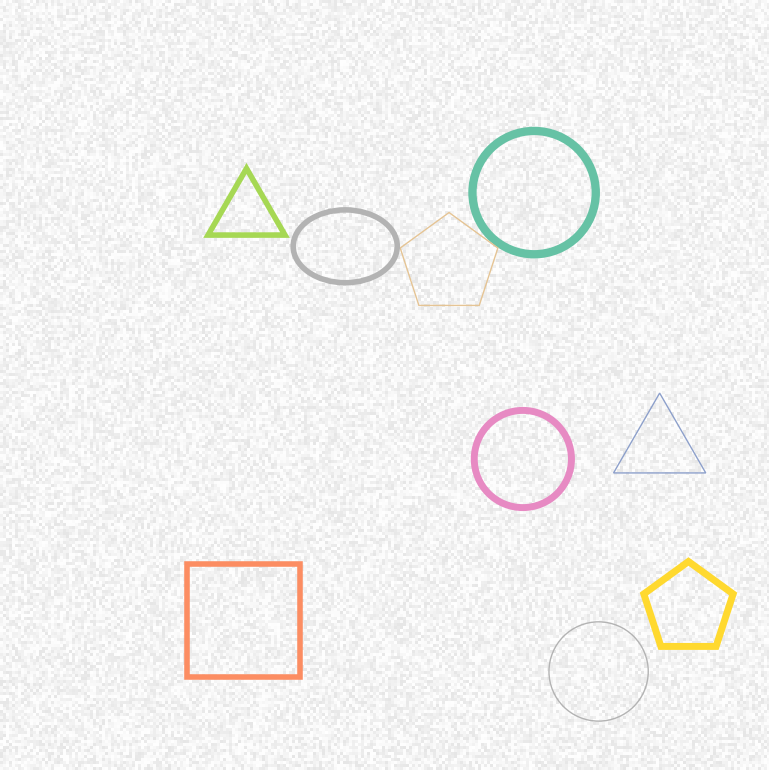[{"shape": "circle", "thickness": 3, "radius": 0.4, "center": [0.694, 0.75]}, {"shape": "square", "thickness": 2, "radius": 0.37, "center": [0.316, 0.194]}, {"shape": "triangle", "thickness": 0.5, "radius": 0.35, "center": [0.857, 0.42]}, {"shape": "circle", "thickness": 2.5, "radius": 0.32, "center": [0.679, 0.404]}, {"shape": "triangle", "thickness": 2, "radius": 0.29, "center": [0.32, 0.724]}, {"shape": "pentagon", "thickness": 2.5, "radius": 0.3, "center": [0.894, 0.21]}, {"shape": "pentagon", "thickness": 0.5, "radius": 0.33, "center": [0.583, 0.657]}, {"shape": "circle", "thickness": 0.5, "radius": 0.32, "center": [0.777, 0.128]}, {"shape": "oval", "thickness": 2, "radius": 0.34, "center": [0.448, 0.68]}]